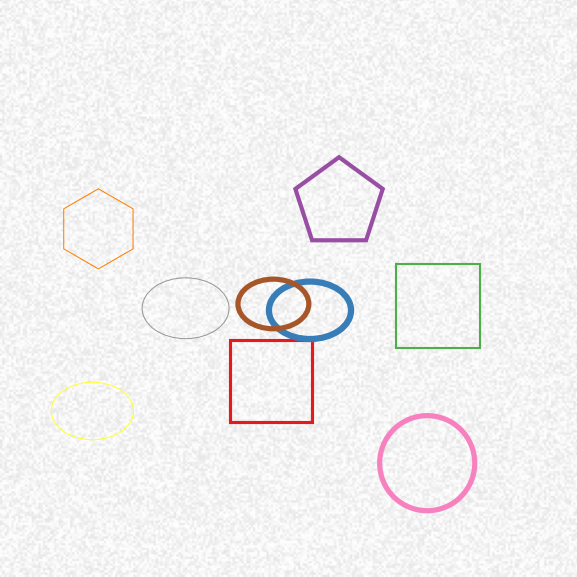[{"shape": "square", "thickness": 1.5, "radius": 0.36, "center": [0.47, 0.34]}, {"shape": "oval", "thickness": 3, "radius": 0.36, "center": [0.537, 0.462]}, {"shape": "square", "thickness": 1, "radius": 0.36, "center": [0.758, 0.47]}, {"shape": "pentagon", "thickness": 2, "radius": 0.4, "center": [0.587, 0.647]}, {"shape": "hexagon", "thickness": 0.5, "radius": 0.35, "center": [0.17, 0.603]}, {"shape": "oval", "thickness": 0.5, "radius": 0.36, "center": [0.16, 0.287]}, {"shape": "oval", "thickness": 2.5, "radius": 0.31, "center": [0.473, 0.473]}, {"shape": "circle", "thickness": 2.5, "radius": 0.41, "center": [0.74, 0.197]}, {"shape": "oval", "thickness": 0.5, "radius": 0.38, "center": [0.321, 0.465]}]